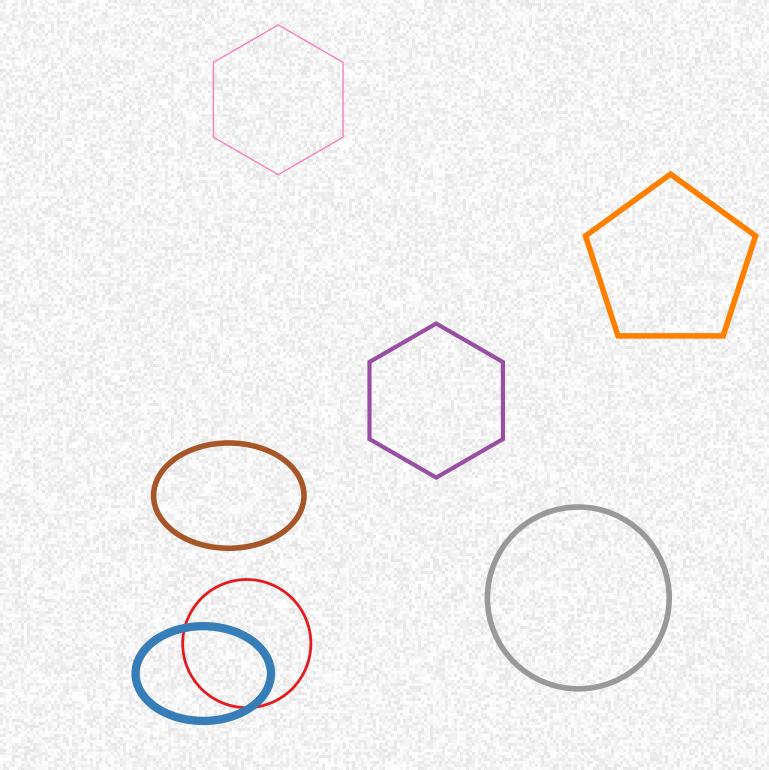[{"shape": "circle", "thickness": 1, "radius": 0.42, "center": [0.32, 0.164]}, {"shape": "oval", "thickness": 3, "radius": 0.44, "center": [0.264, 0.125]}, {"shape": "hexagon", "thickness": 1.5, "radius": 0.5, "center": [0.566, 0.48]}, {"shape": "pentagon", "thickness": 2, "radius": 0.58, "center": [0.871, 0.658]}, {"shape": "oval", "thickness": 2, "radius": 0.49, "center": [0.297, 0.356]}, {"shape": "hexagon", "thickness": 0.5, "radius": 0.49, "center": [0.361, 0.87]}, {"shape": "circle", "thickness": 2, "radius": 0.59, "center": [0.751, 0.223]}]